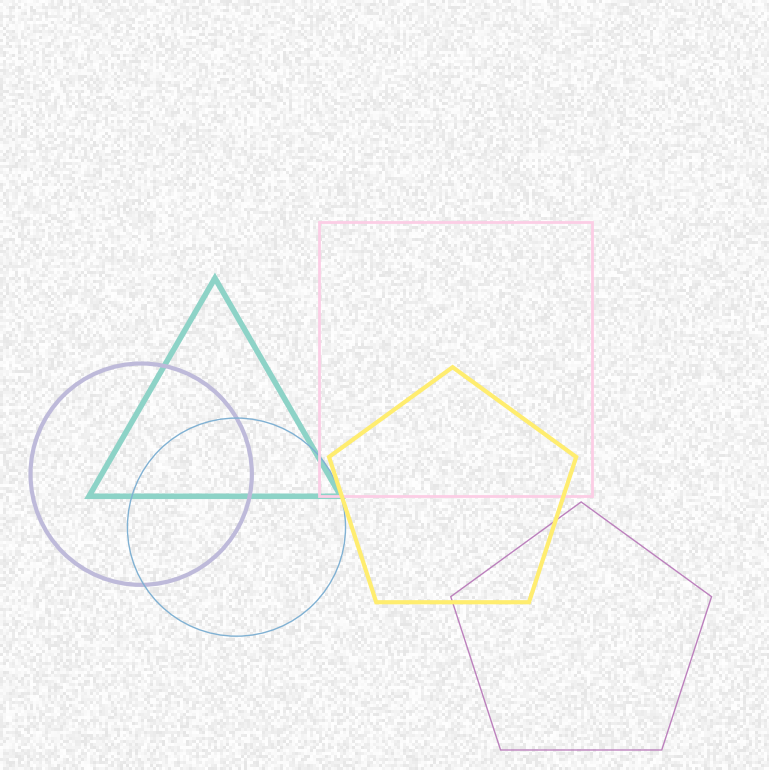[{"shape": "triangle", "thickness": 2, "radius": 0.94, "center": [0.279, 0.45]}, {"shape": "circle", "thickness": 1.5, "radius": 0.72, "center": [0.183, 0.384]}, {"shape": "circle", "thickness": 0.5, "radius": 0.71, "center": [0.307, 0.315]}, {"shape": "square", "thickness": 1, "radius": 0.89, "center": [0.592, 0.534]}, {"shape": "pentagon", "thickness": 0.5, "radius": 0.89, "center": [0.755, 0.17]}, {"shape": "pentagon", "thickness": 1.5, "radius": 0.84, "center": [0.588, 0.354]}]